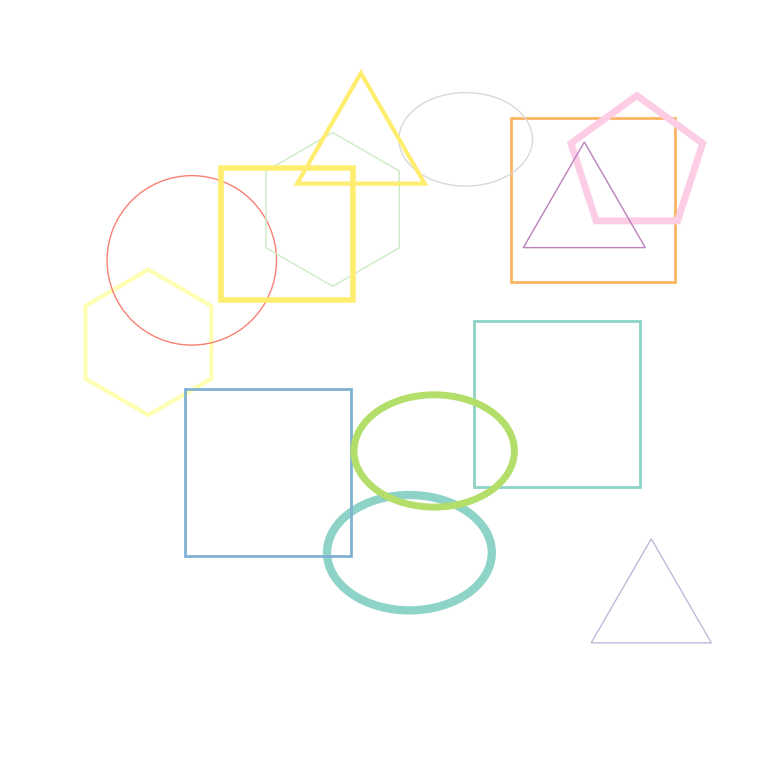[{"shape": "square", "thickness": 1, "radius": 0.54, "center": [0.724, 0.475]}, {"shape": "oval", "thickness": 3, "radius": 0.54, "center": [0.532, 0.282]}, {"shape": "hexagon", "thickness": 1.5, "radius": 0.47, "center": [0.193, 0.555]}, {"shape": "triangle", "thickness": 0.5, "radius": 0.45, "center": [0.846, 0.21]}, {"shape": "circle", "thickness": 0.5, "radius": 0.55, "center": [0.249, 0.662]}, {"shape": "square", "thickness": 1, "radius": 0.54, "center": [0.348, 0.386]}, {"shape": "square", "thickness": 1, "radius": 0.53, "center": [0.77, 0.74]}, {"shape": "oval", "thickness": 2.5, "radius": 0.52, "center": [0.564, 0.414]}, {"shape": "pentagon", "thickness": 2.5, "radius": 0.45, "center": [0.827, 0.786]}, {"shape": "oval", "thickness": 0.5, "radius": 0.43, "center": [0.605, 0.819]}, {"shape": "triangle", "thickness": 0.5, "radius": 0.46, "center": [0.759, 0.724]}, {"shape": "hexagon", "thickness": 0.5, "radius": 0.5, "center": [0.432, 0.728]}, {"shape": "square", "thickness": 2, "radius": 0.43, "center": [0.373, 0.696]}, {"shape": "triangle", "thickness": 1.5, "radius": 0.48, "center": [0.469, 0.809]}]